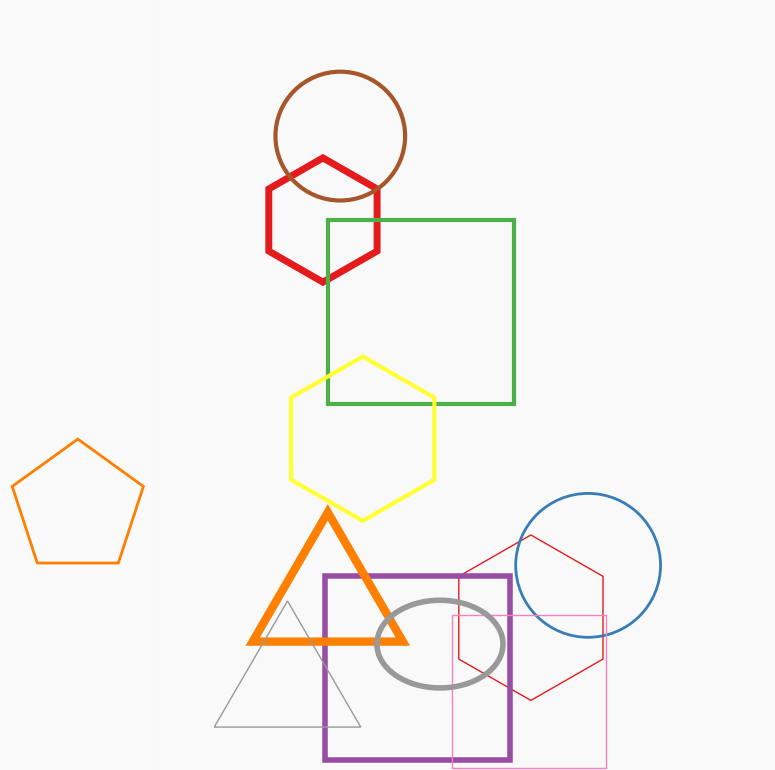[{"shape": "hexagon", "thickness": 2.5, "radius": 0.4, "center": [0.417, 0.714]}, {"shape": "hexagon", "thickness": 0.5, "radius": 0.54, "center": [0.685, 0.198]}, {"shape": "circle", "thickness": 1, "radius": 0.47, "center": [0.759, 0.266]}, {"shape": "square", "thickness": 1.5, "radius": 0.6, "center": [0.543, 0.594]}, {"shape": "square", "thickness": 2, "radius": 0.6, "center": [0.539, 0.133]}, {"shape": "pentagon", "thickness": 1, "radius": 0.44, "center": [0.1, 0.341]}, {"shape": "triangle", "thickness": 3, "radius": 0.56, "center": [0.423, 0.223]}, {"shape": "hexagon", "thickness": 1.5, "radius": 0.53, "center": [0.468, 0.43]}, {"shape": "circle", "thickness": 1.5, "radius": 0.42, "center": [0.439, 0.823]}, {"shape": "square", "thickness": 0.5, "radius": 0.5, "center": [0.683, 0.102]}, {"shape": "oval", "thickness": 2, "radius": 0.41, "center": [0.568, 0.164]}, {"shape": "triangle", "thickness": 0.5, "radius": 0.55, "center": [0.371, 0.11]}]